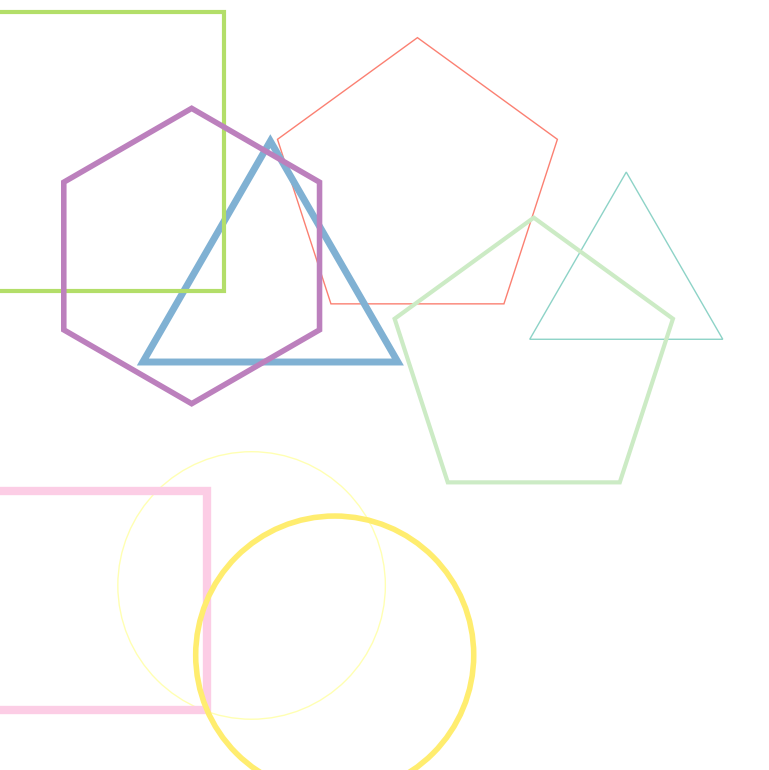[{"shape": "triangle", "thickness": 0.5, "radius": 0.72, "center": [0.813, 0.632]}, {"shape": "circle", "thickness": 0.5, "radius": 0.87, "center": [0.327, 0.24]}, {"shape": "pentagon", "thickness": 0.5, "radius": 0.96, "center": [0.542, 0.76]}, {"shape": "triangle", "thickness": 2.5, "radius": 0.96, "center": [0.351, 0.625]}, {"shape": "square", "thickness": 1.5, "radius": 0.91, "center": [0.109, 0.803]}, {"shape": "square", "thickness": 3, "radius": 0.71, "center": [0.126, 0.22]}, {"shape": "hexagon", "thickness": 2, "radius": 0.96, "center": [0.249, 0.668]}, {"shape": "pentagon", "thickness": 1.5, "radius": 0.95, "center": [0.693, 0.527]}, {"shape": "circle", "thickness": 2, "radius": 0.9, "center": [0.435, 0.149]}]